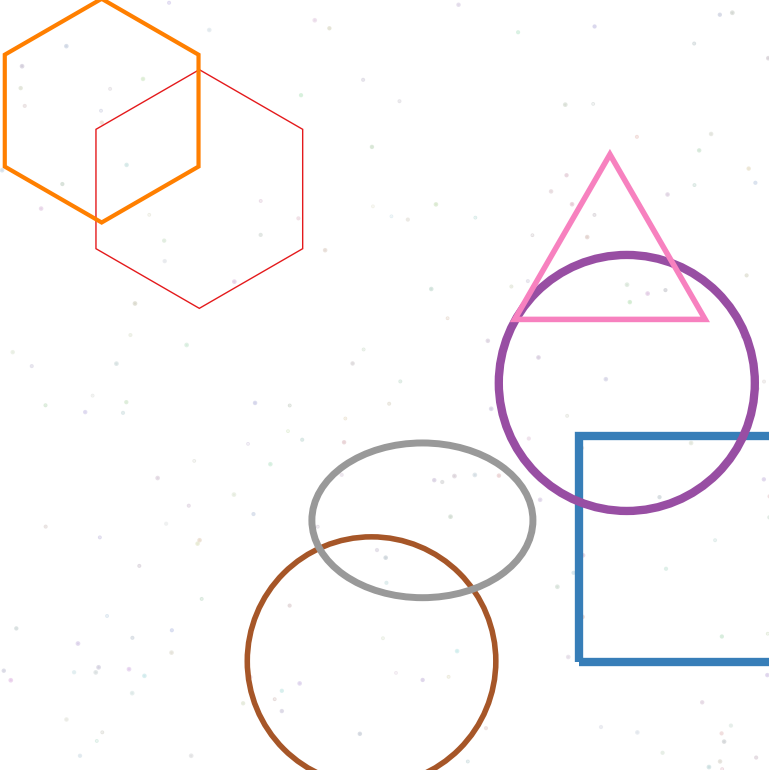[{"shape": "hexagon", "thickness": 0.5, "radius": 0.77, "center": [0.259, 0.755]}, {"shape": "square", "thickness": 3, "radius": 0.74, "center": [0.899, 0.287]}, {"shape": "circle", "thickness": 3, "radius": 0.83, "center": [0.814, 0.503]}, {"shape": "hexagon", "thickness": 1.5, "radius": 0.73, "center": [0.132, 0.856]}, {"shape": "circle", "thickness": 2, "radius": 0.81, "center": [0.483, 0.141]}, {"shape": "triangle", "thickness": 2, "radius": 0.71, "center": [0.792, 0.657]}, {"shape": "oval", "thickness": 2.5, "radius": 0.72, "center": [0.549, 0.324]}]